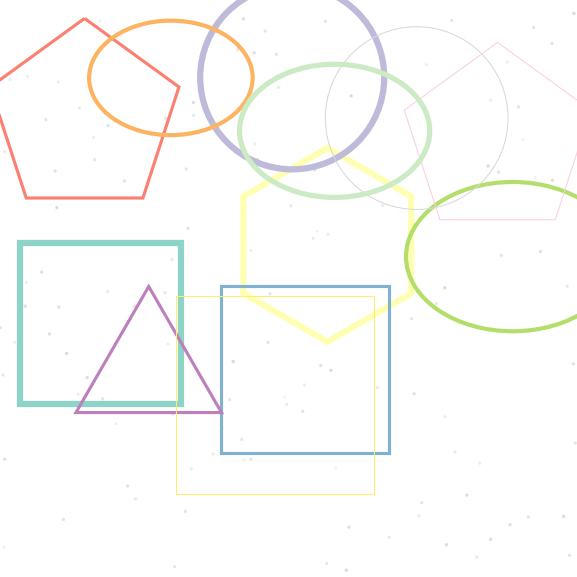[{"shape": "square", "thickness": 3, "radius": 0.7, "center": [0.175, 0.439]}, {"shape": "hexagon", "thickness": 3, "radius": 0.84, "center": [0.567, 0.575]}, {"shape": "circle", "thickness": 3, "radius": 0.8, "center": [0.506, 0.865]}, {"shape": "pentagon", "thickness": 1.5, "radius": 0.86, "center": [0.146, 0.795]}, {"shape": "square", "thickness": 1.5, "radius": 0.72, "center": [0.528, 0.359]}, {"shape": "oval", "thickness": 2, "radius": 0.71, "center": [0.296, 0.864]}, {"shape": "oval", "thickness": 2, "radius": 0.92, "center": [0.888, 0.555]}, {"shape": "pentagon", "thickness": 0.5, "radius": 0.85, "center": [0.862, 0.756]}, {"shape": "circle", "thickness": 0.5, "radius": 0.79, "center": [0.722, 0.795]}, {"shape": "triangle", "thickness": 1.5, "radius": 0.73, "center": [0.258, 0.357]}, {"shape": "oval", "thickness": 2.5, "radius": 0.82, "center": [0.579, 0.773]}, {"shape": "square", "thickness": 0.5, "radius": 0.86, "center": [0.476, 0.315]}]